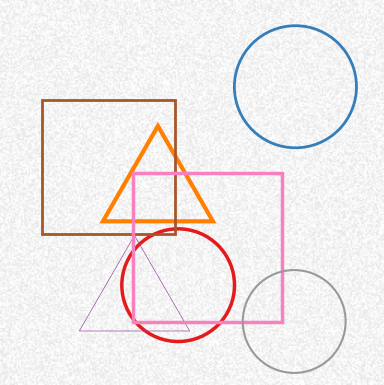[{"shape": "circle", "thickness": 2.5, "radius": 0.73, "center": [0.463, 0.259]}, {"shape": "circle", "thickness": 2, "radius": 0.79, "center": [0.767, 0.775]}, {"shape": "triangle", "thickness": 0.5, "radius": 0.83, "center": [0.349, 0.223]}, {"shape": "triangle", "thickness": 3, "radius": 0.83, "center": [0.41, 0.508]}, {"shape": "square", "thickness": 2, "radius": 0.87, "center": [0.282, 0.567]}, {"shape": "square", "thickness": 2.5, "radius": 0.97, "center": [0.538, 0.358]}, {"shape": "circle", "thickness": 1.5, "radius": 0.67, "center": [0.764, 0.165]}]